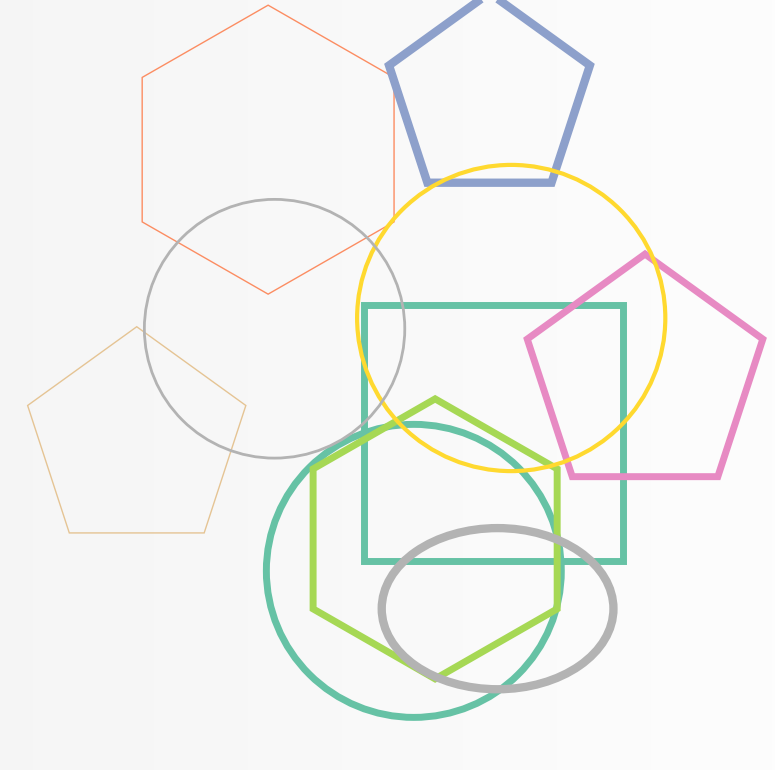[{"shape": "square", "thickness": 2.5, "radius": 0.83, "center": [0.637, 0.437]}, {"shape": "circle", "thickness": 2.5, "radius": 0.95, "center": [0.534, 0.259]}, {"shape": "hexagon", "thickness": 0.5, "radius": 0.94, "center": [0.346, 0.806]}, {"shape": "pentagon", "thickness": 3, "radius": 0.68, "center": [0.632, 0.873]}, {"shape": "pentagon", "thickness": 2.5, "radius": 0.8, "center": [0.832, 0.51]}, {"shape": "hexagon", "thickness": 2.5, "radius": 0.91, "center": [0.561, 0.3]}, {"shape": "circle", "thickness": 1.5, "radius": 0.99, "center": [0.66, 0.587]}, {"shape": "pentagon", "thickness": 0.5, "radius": 0.74, "center": [0.176, 0.428]}, {"shape": "oval", "thickness": 3, "radius": 0.75, "center": [0.642, 0.21]}, {"shape": "circle", "thickness": 1, "radius": 0.84, "center": [0.354, 0.573]}]